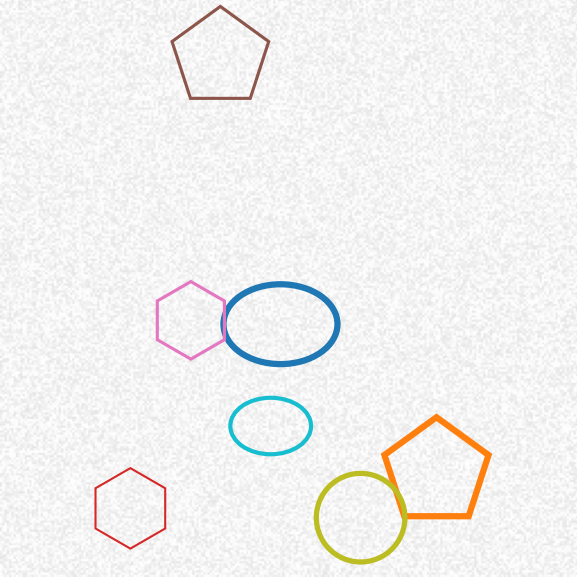[{"shape": "oval", "thickness": 3, "radius": 0.49, "center": [0.486, 0.438]}, {"shape": "pentagon", "thickness": 3, "radius": 0.47, "center": [0.756, 0.182]}, {"shape": "hexagon", "thickness": 1, "radius": 0.35, "center": [0.226, 0.119]}, {"shape": "pentagon", "thickness": 1.5, "radius": 0.44, "center": [0.382, 0.9]}, {"shape": "hexagon", "thickness": 1.5, "radius": 0.34, "center": [0.33, 0.444]}, {"shape": "circle", "thickness": 2.5, "radius": 0.38, "center": [0.624, 0.103]}, {"shape": "oval", "thickness": 2, "radius": 0.35, "center": [0.469, 0.261]}]